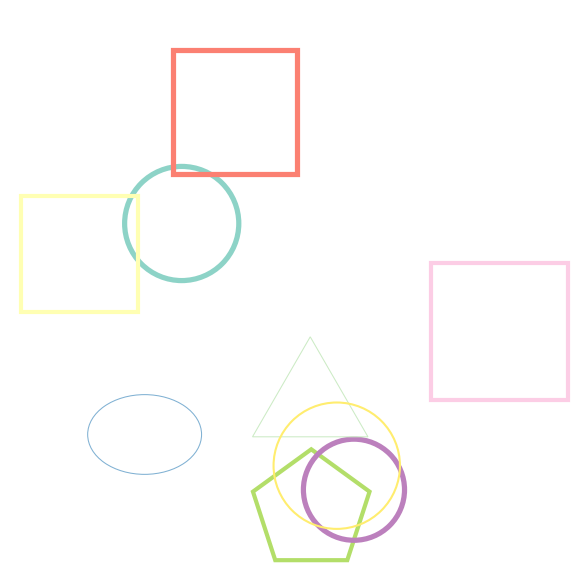[{"shape": "circle", "thickness": 2.5, "radius": 0.49, "center": [0.315, 0.612]}, {"shape": "square", "thickness": 2, "radius": 0.5, "center": [0.137, 0.559]}, {"shape": "square", "thickness": 2.5, "radius": 0.53, "center": [0.407, 0.805]}, {"shape": "oval", "thickness": 0.5, "radius": 0.49, "center": [0.25, 0.247]}, {"shape": "pentagon", "thickness": 2, "radius": 0.53, "center": [0.539, 0.115]}, {"shape": "square", "thickness": 2, "radius": 0.6, "center": [0.865, 0.425]}, {"shape": "circle", "thickness": 2.5, "radius": 0.44, "center": [0.613, 0.151]}, {"shape": "triangle", "thickness": 0.5, "radius": 0.58, "center": [0.537, 0.3]}, {"shape": "circle", "thickness": 1, "radius": 0.55, "center": [0.583, 0.193]}]